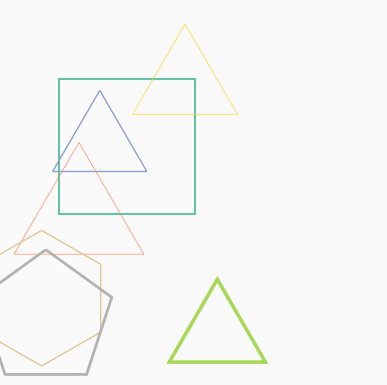[{"shape": "square", "thickness": 1.5, "radius": 0.88, "center": [0.328, 0.62]}, {"shape": "triangle", "thickness": 0.5, "radius": 0.97, "center": [0.204, 0.437]}, {"shape": "triangle", "thickness": 1, "radius": 0.7, "center": [0.257, 0.625]}, {"shape": "triangle", "thickness": 2.5, "radius": 0.72, "center": [0.561, 0.131]}, {"shape": "triangle", "thickness": 0.5, "radius": 0.78, "center": [0.477, 0.781]}, {"shape": "hexagon", "thickness": 1, "radius": 0.88, "center": [0.107, 0.226]}, {"shape": "pentagon", "thickness": 2, "radius": 0.9, "center": [0.118, 0.172]}]